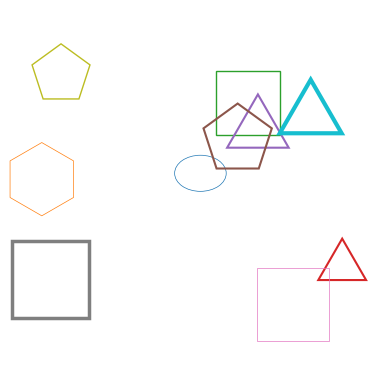[{"shape": "oval", "thickness": 0.5, "radius": 0.33, "center": [0.521, 0.55]}, {"shape": "hexagon", "thickness": 0.5, "radius": 0.48, "center": [0.109, 0.535]}, {"shape": "square", "thickness": 1, "radius": 0.41, "center": [0.645, 0.733]}, {"shape": "triangle", "thickness": 1.5, "radius": 0.36, "center": [0.889, 0.308]}, {"shape": "triangle", "thickness": 1.5, "radius": 0.46, "center": [0.67, 0.663]}, {"shape": "pentagon", "thickness": 1.5, "radius": 0.47, "center": [0.617, 0.638]}, {"shape": "square", "thickness": 0.5, "radius": 0.47, "center": [0.761, 0.209]}, {"shape": "square", "thickness": 2.5, "radius": 0.5, "center": [0.131, 0.274]}, {"shape": "pentagon", "thickness": 1, "radius": 0.4, "center": [0.158, 0.807]}, {"shape": "triangle", "thickness": 3, "radius": 0.46, "center": [0.807, 0.7]}]